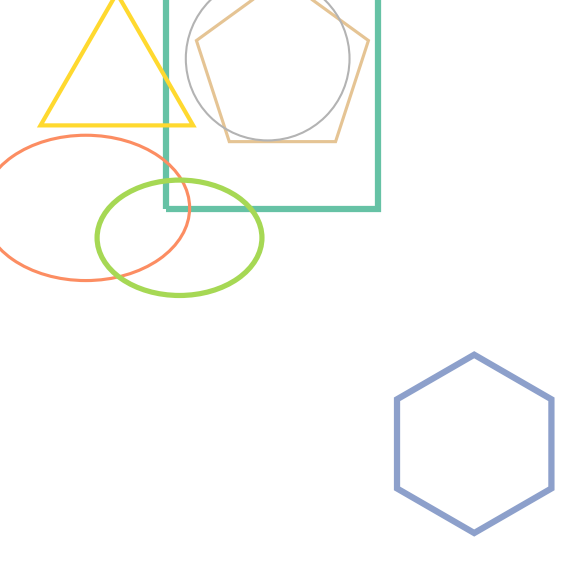[{"shape": "square", "thickness": 3, "radius": 0.92, "center": [0.471, 0.821]}, {"shape": "oval", "thickness": 1.5, "radius": 0.9, "center": [0.149, 0.639]}, {"shape": "hexagon", "thickness": 3, "radius": 0.77, "center": [0.821, 0.231]}, {"shape": "oval", "thickness": 2.5, "radius": 0.71, "center": [0.311, 0.587]}, {"shape": "triangle", "thickness": 2, "radius": 0.76, "center": [0.202, 0.858]}, {"shape": "pentagon", "thickness": 1.5, "radius": 0.78, "center": [0.489, 0.881]}, {"shape": "circle", "thickness": 1, "radius": 0.71, "center": [0.464, 0.898]}]